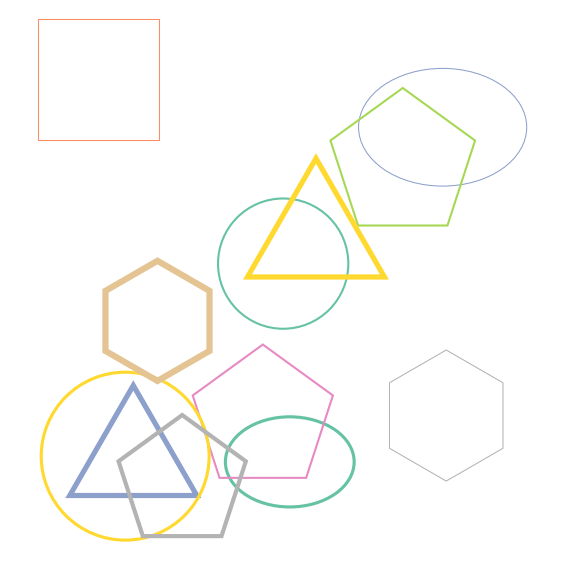[{"shape": "circle", "thickness": 1, "radius": 0.56, "center": [0.49, 0.543]}, {"shape": "oval", "thickness": 1.5, "radius": 0.56, "center": [0.502, 0.199]}, {"shape": "square", "thickness": 0.5, "radius": 0.52, "center": [0.17, 0.861]}, {"shape": "triangle", "thickness": 2.5, "radius": 0.64, "center": [0.231, 0.205]}, {"shape": "oval", "thickness": 0.5, "radius": 0.73, "center": [0.766, 0.779]}, {"shape": "pentagon", "thickness": 1, "radius": 0.64, "center": [0.455, 0.275]}, {"shape": "pentagon", "thickness": 1, "radius": 0.66, "center": [0.697, 0.715]}, {"shape": "triangle", "thickness": 2.5, "radius": 0.68, "center": [0.547, 0.588]}, {"shape": "circle", "thickness": 1.5, "radius": 0.73, "center": [0.217, 0.209]}, {"shape": "hexagon", "thickness": 3, "radius": 0.52, "center": [0.273, 0.443]}, {"shape": "hexagon", "thickness": 0.5, "radius": 0.57, "center": [0.773, 0.28]}, {"shape": "pentagon", "thickness": 2, "radius": 0.58, "center": [0.315, 0.165]}]